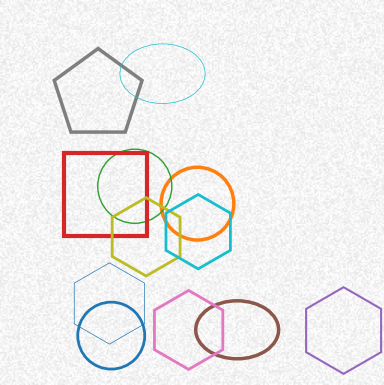[{"shape": "hexagon", "thickness": 0.5, "radius": 0.53, "center": [0.284, 0.212]}, {"shape": "circle", "thickness": 2, "radius": 0.43, "center": [0.289, 0.128]}, {"shape": "circle", "thickness": 2.5, "radius": 0.47, "center": [0.513, 0.471]}, {"shape": "circle", "thickness": 1, "radius": 0.48, "center": [0.35, 0.516]}, {"shape": "square", "thickness": 3, "radius": 0.54, "center": [0.274, 0.495]}, {"shape": "hexagon", "thickness": 1.5, "radius": 0.56, "center": [0.892, 0.142]}, {"shape": "oval", "thickness": 2.5, "radius": 0.54, "center": [0.616, 0.143]}, {"shape": "hexagon", "thickness": 2, "radius": 0.51, "center": [0.49, 0.143]}, {"shape": "pentagon", "thickness": 2.5, "radius": 0.6, "center": [0.255, 0.754]}, {"shape": "hexagon", "thickness": 2, "radius": 0.51, "center": [0.38, 0.385]}, {"shape": "hexagon", "thickness": 2, "radius": 0.48, "center": [0.515, 0.398]}, {"shape": "oval", "thickness": 0.5, "radius": 0.55, "center": [0.422, 0.809]}]